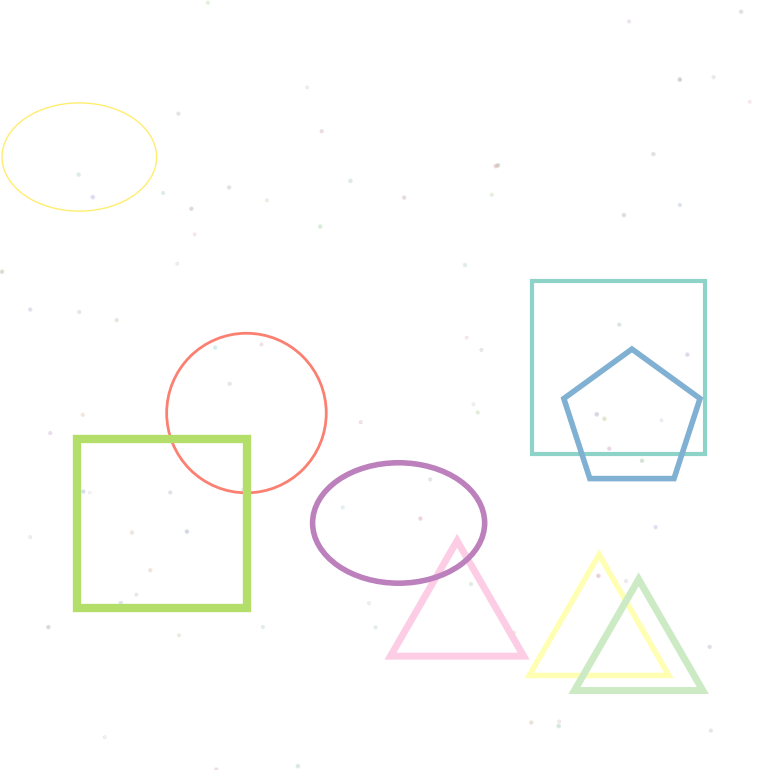[{"shape": "square", "thickness": 1.5, "radius": 0.56, "center": [0.803, 0.522]}, {"shape": "triangle", "thickness": 2, "radius": 0.52, "center": [0.778, 0.175]}, {"shape": "circle", "thickness": 1, "radius": 0.52, "center": [0.32, 0.464]}, {"shape": "pentagon", "thickness": 2, "radius": 0.46, "center": [0.821, 0.454]}, {"shape": "square", "thickness": 3, "radius": 0.55, "center": [0.21, 0.32]}, {"shape": "triangle", "thickness": 2.5, "radius": 0.5, "center": [0.594, 0.198]}, {"shape": "oval", "thickness": 2, "radius": 0.56, "center": [0.518, 0.321]}, {"shape": "triangle", "thickness": 2.5, "radius": 0.48, "center": [0.829, 0.151]}, {"shape": "oval", "thickness": 0.5, "radius": 0.5, "center": [0.103, 0.796]}]